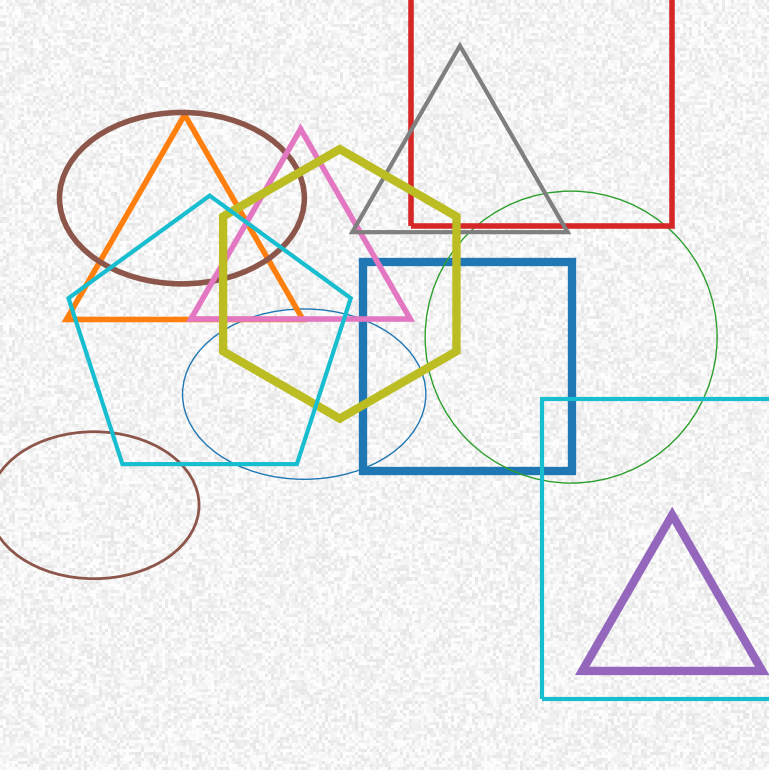[{"shape": "oval", "thickness": 0.5, "radius": 0.79, "center": [0.395, 0.488]}, {"shape": "square", "thickness": 3, "radius": 0.68, "center": [0.608, 0.524]}, {"shape": "triangle", "thickness": 2, "radius": 0.89, "center": [0.24, 0.674]}, {"shape": "circle", "thickness": 0.5, "radius": 0.95, "center": [0.742, 0.562]}, {"shape": "square", "thickness": 2, "radius": 0.85, "center": [0.703, 0.876]}, {"shape": "triangle", "thickness": 3, "radius": 0.68, "center": [0.873, 0.196]}, {"shape": "oval", "thickness": 2, "radius": 0.79, "center": [0.236, 0.743]}, {"shape": "oval", "thickness": 1, "radius": 0.68, "center": [0.122, 0.344]}, {"shape": "triangle", "thickness": 2, "radius": 0.82, "center": [0.39, 0.668]}, {"shape": "triangle", "thickness": 1.5, "radius": 0.81, "center": [0.597, 0.779]}, {"shape": "hexagon", "thickness": 3, "radius": 0.87, "center": [0.441, 0.631]}, {"shape": "pentagon", "thickness": 1.5, "radius": 0.96, "center": [0.272, 0.553]}, {"shape": "square", "thickness": 1.5, "radius": 0.98, "center": [0.899, 0.287]}]